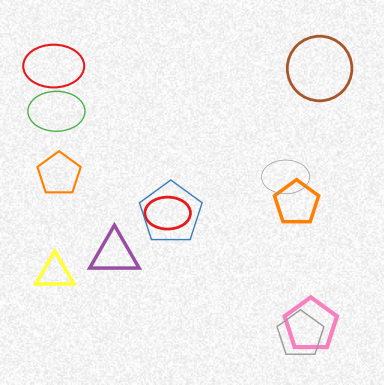[{"shape": "oval", "thickness": 1.5, "radius": 0.4, "center": [0.14, 0.828]}, {"shape": "oval", "thickness": 2, "radius": 0.3, "center": [0.435, 0.447]}, {"shape": "pentagon", "thickness": 1, "radius": 0.43, "center": [0.444, 0.447]}, {"shape": "oval", "thickness": 1, "radius": 0.37, "center": [0.147, 0.711]}, {"shape": "triangle", "thickness": 2.5, "radius": 0.37, "center": [0.297, 0.341]}, {"shape": "pentagon", "thickness": 2.5, "radius": 0.3, "center": [0.77, 0.473]}, {"shape": "pentagon", "thickness": 1.5, "radius": 0.3, "center": [0.153, 0.548]}, {"shape": "triangle", "thickness": 2.5, "radius": 0.29, "center": [0.142, 0.291]}, {"shape": "circle", "thickness": 2, "radius": 0.42, "center": [0.83, 0.822]}, {"shape": "pentagon", "thickness": 3, "radius": 0.36, "center": [0.807, 0.156]}, {"shape": "oval", "thickness": 0.5, "radius": 0.31, "center": [0.742, 0.54]}, {"shape": "pentagon", "thickness": 1, "radius": 0.32, "center": [0.78, 0.132]}]